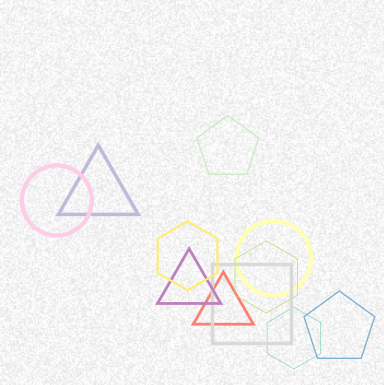[{"shape": "hexagon", "thickness": 0.5, "radius": 0.4, "center": [0.763, 0.122]}, {"shape": "circle", "thickness": 3, "radius": 0.48, "center": [0.711, 0.329]}, {"shape": "triangle", "thickness": 2.5, "radius": 0.6, "center": [0.255, 0.503]}, {"shape": "triangle", "thickness": 2, "radius": 0.45, "center": [0.58, 0.203]}, {"shape": "pentagon", "thickness": 1, "radius": 0.48, "center": [0.881, 0.147]}, {"shape": "hexagon", "thickness": 0.5, "radius": 0.47, "center": [0.692, 0.281]}, {"shape": "circle", "thickness": 3, "radius": 0.45, "center": [0.148, 0.479]}, {"shape": "square", "thickness": 2.5, "radius": 0.52, "center": [0.653, 0.211]}, {"shape": "triangle", "thickness": 2, "radius": 0.47, "center": [0.491, 0.259]}, {"shape": "pentagon", "thickness": 1, "radius": 0.42, "center": [0.592, 0.616]}, {"shape": "hexagon", "thickness": 1.5, "radius": 0.45, "center": [0.487, 0.336]}]